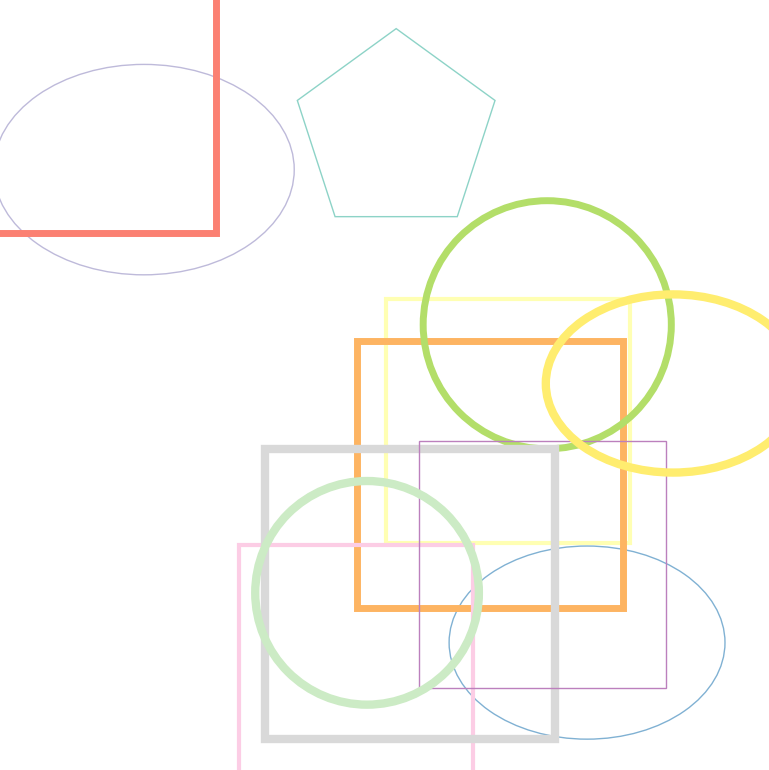[{"shape": "pentagon", "thickness": 0.5, "radius": 0.67, "center": [0.515, 0.828]}, {"shape": "square", "thickness": 1.5, "radius": 0.79, "center": [0.66, 0.454]}, {"shape": "oval", "thickness": 0.5, "radius": 0.98, "center": [0.187, 0.78]}, {"shape": "square", "thickness": 2.5, "radius": 0.81, "center": [0.119, 0.859]}, {"shape": "oval", "thickness": 0.5, "radius": 0.9, "center": [0.762, 0.165]}, {"shape": "square", "thickness": 2.5, "radius": 0.86, "center": [0.636, 0.384]}, {"shape": "circle", "thickness": 2.5, "radius": 0.81, "center": [0.711, 0.578]}, {"shape": "square", "thickness": 1.5, "radius": 0.76, "center": [0.463, 0.14]}, {"shape": "square", "thickness": 3, "radius": 0.94, "center": [0.533, 0.229]}, {"shape": "square", "thickness": 0.5, "radius": 0.8, "center": [0.704, 0.267]}, {"shape": "circle", "thickness": 3, "radius": 0.73, "center": [0.477, 0.23]}, {"shape": "oval", "thickness": 3, "radius": 0.83, "center": [0.874, 0.502]}]